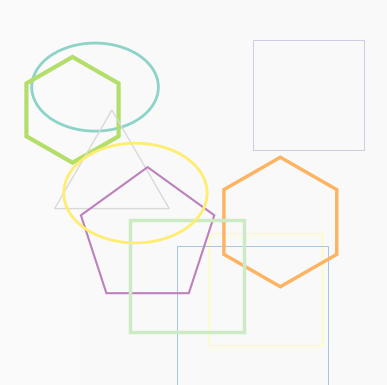[{"shape": "oval", "thickness": 2, "radius": 0.82, "center": [0.245, 0.774]}, {"shape": "square", "thickness": 1, "radius": 0.73, "center": [0.686, 0.249]}, {"shape": "square", "thickness": 0.5, "radius": 0.71, "center": [0.796, 0.754]}, {"shape": "square", "thickness": 0.5, "radius": 0.97, "center": [0.652, 0.167]}, {"shape": "hexagon", "thickness": 2.5, "radius": 0.84, "center": [0.723, 0.423]}, {"shape": "hexagon", "thickness": 3, "radius": 0.69, "center": [0.187, 0.715]}, {"shape": "triangle", "thickness": 1, "radius": 0.85, "center": [0.289, 0.544]}, {"shape": "pentagon", "thickness": 1.5, "radius": 0.9, "center": [0.381, 0.385]}, {"shape": "square", "thickness": 2.5, "radius": 0.73, "center": [0.482, 0.283]}, {"shape": "oval", "thickness": 2, "radius": 0.93, "center": [0.35, 0.499]}]